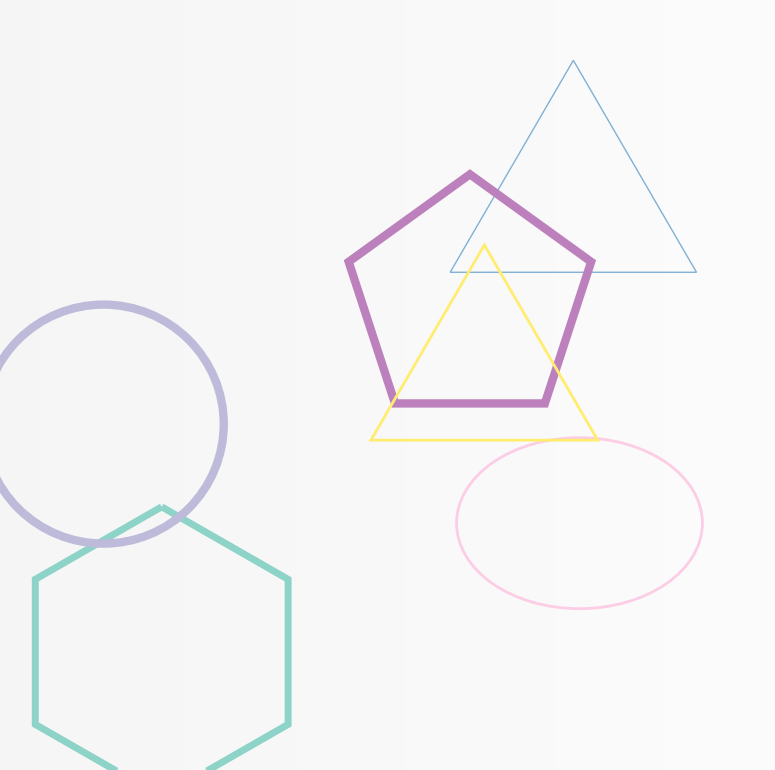[{"shape": "hexagon", "thickness": 2.5, "radius": 0.94, "center": [0.209, 0.153]}, {"shape": "circle", "thickness": 3, "radius": 0.78, "center": [0.134, 0.449]}, {"shape": "triangle", "thickness": 0.5, "radius": 0.92, "center": [0.74, 0.738]}, {"shape": "oval", "thickness": 1, "radius": 0.79, "center": [0.748, 0.321]}, {"shape": "pentagon", "thickness": 3, "radius": 0.82, "center": [0.606, 0.609]}, {"shape": "triangle", "thickness": 1, "radius": 0.85, "center": [0.625, 0.513]}]